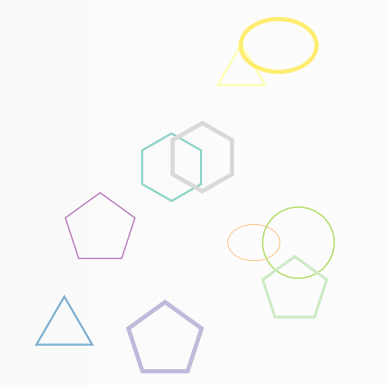[{"shape": "hexagon", "thickness": 1.5, "radius": 0.44, "center": [0.443, 0.566]}, {"shape": "triangle", "thickness": 1.5, "radius": 0.35, "center": [0.623, 0.814]}, {"shape": "pentagon", "thickness": 3, "radius": 0.5, "center": [0.426, 0.116]}, {"shape": "triangle", "thickness": 1.5, "radius": 0.42, "center": [0.166, 0.146]}, {"shape": "oval", "thickness": 0.5, "radius": 0.34, "center": [0.655, 0.37]}, {"shape": "circle", "thickness": 1, "radius": 0.46, "center": [0.77, 0.37]}, {"shape": "hexagon", "thickness": 3, "radius": 0.44, "center": [0.522, 0.592]}, {"shape": "pentagon", "thickness": 1, "radius": 0.47, "center": [0.258, 0.405]}, {"shape": "pentagon", "thickness": 2, "radius": 0.43, "center": [0.761, 0.247]}, {"shape": "oval", "thickness": 3, "radius": 0.49, "center": [0.719, 0.882]}]